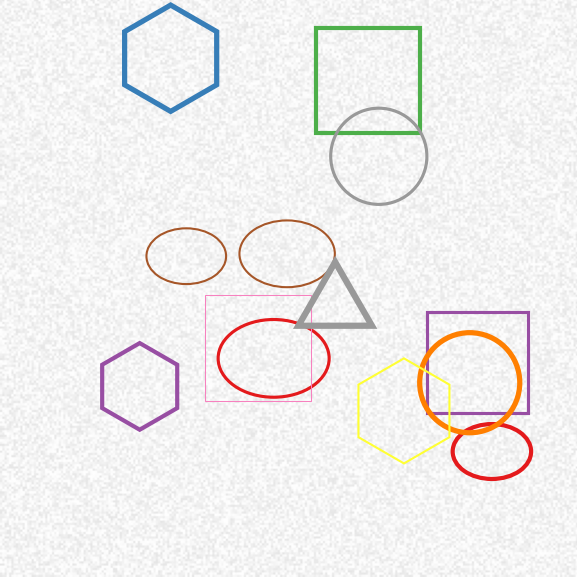[{"shape": "oval", "thickness": 2, "radius": 0.34, "center": [0.852, 0.217]}, {"shape": "oval", "thickness": 1.5, "radius": 0.48, "center": [0.474, 0.379]}, {"shape": "hexagon", "thickness": 2.5, "radius": 0.46, "center": [0.296, 0.898]}, {"shape": "square", "thickness": 2, "radius": 0.45, "center": [0.637, 0.86]}, {"shape": "hexagon", "thickness": 2, "radius": 0.38, "center": [0.242, 0.33]}, {"shape": "square", "thickness": 1.5, "radius": 0.43, "center": [0.827, 0.371]}, {"shape": "circle", "thickness": 2.5, "radius": 0.43, "center": [0.813, 0.336]}, {"shape": "hexagon", "thickness": 1, "radius": 0.45, "center": [0.699, 0.288]}, {"shape": "oval", "thickness": 1, "radius": 0.34, "center": [0.323, 0.555]}, {"shape": "oval", "thickness": 1, "radius": 0.41, "center": [0.497, 0.56]}, {"shape": "square", "thickness": 0.5, "radius": 0.46, "center": [0.447, 0.397]}, {"shape": "triangle", "thickness": 3, "radius": 0.37, "center": [0.58, 0.472]}, {"shape": "circle", "thickness": 1.5, "radius": 0.42, "center": [0.656, 0.729]}]